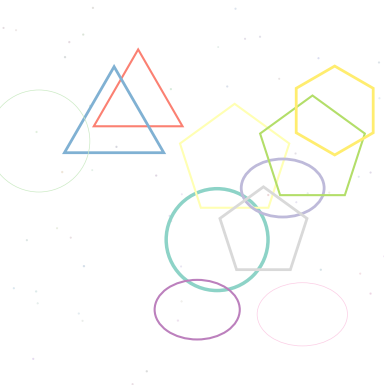[{"shape": "circle", "thickness": 2.5, "radius": 0.66, "center": [0.564, 0.378]}, {"shape": "pentagon", "thickness": 1.5, "radius": 0.75, "center": [0.609, 0.581]}, {"shape": "oval", "thickness": 2, "radius": 0.54, "center": [0.734, 0.512]}, {"shape": "triangle", "thickness": 1.5, "radius": 0.66, "center": [0.359, 0.739]}, {"shape": "triangle", "thickness": 2, "radius": 0.74, "center": [0.296, 0.678]}, {"shape": "pentagon", "thickness": 1.5, "radius": 0.72, "center": [0.812, 0.609]}, {"shape": "oval", "thickness": 0.5, "radius": 0.59, "center": [0.785, 0.184]}, {"shape": "pentagon", "thickness": 2, "radius": 0.59, "center": [0.684, 0.396]}, {"shape": "oval", "thickness": 1.5, "radius": 0.55, "center": [0.512, 0.196]}, {"shape": "circle", "thickness": 0.5, "radius": 0.66, "center": [0.101, 0.634]}, {"shape": "hexagon", "thickness": 2, "radius": 0.58, "center": [0.869, 0.713]}]